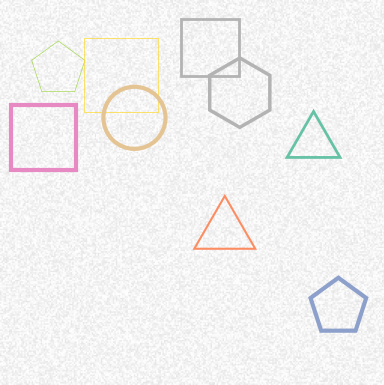[{"shape": "triangle", "thickness": 2, "radius": 0.4, "center": [0.814, 0.631]}, {"shape": "triangle", "thickness": 1.5, "radius": 0.46, "center": [0.584, 0.4]}, {"shape": "pentagon", "thickness": 3, "radius": 0.38, "center": [0.879, 0.203]}, {"shape": "square", "thickness": 3, "radius": 0.42, "center": [0.112, 0.643]}, {"shape": "pentagon", "thickness": 0.5, "radius": 0.36, "center": [0.151, 0.821]}, {"shape": "square", "thickness": 0.5, "radius": 0.48, "center": [0.313, 0.805]}, {"shape": "circle", "thickness": 3, "radius": 0.4, "center": [0.349, 0.694]}, {"shape": "hexagon", "thickness": 2.5, "radius": 0.45, "center": [0.623, 0.759]}, {"shape": "square", "thickness": 2, "radius": 0.38, "center": [0.546, 0.877]}]